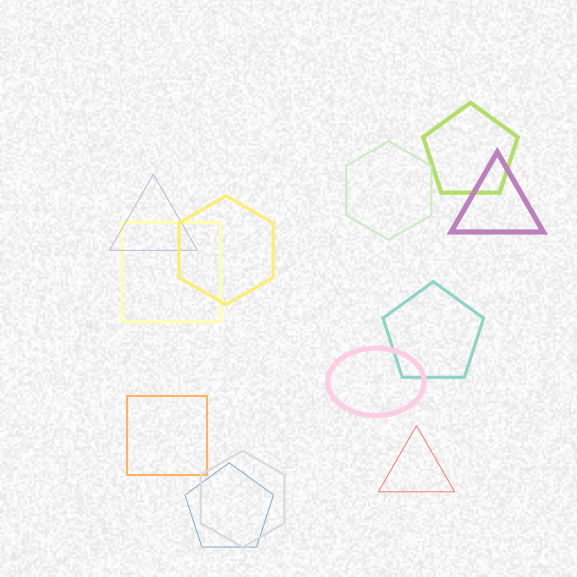[{"shape": "pentagon", "thickness": 1.5, "radius": 0.46, "center": [0.75, 0.42]}, {"shape": "square", "thickness": 1.5, "radius": 0.43, "center": [0.296, 0.53]}, {"shape": "triangle", "thickness": 0.5, "radius": 0.44, "center": [0.266, 0.61]}, {"shape": "triangle", "thickness": 0.5, "radius": 0.38, "center": [0.721, 0.186]}, {"shape": "pentagon", "thickness": 0.5, "radius": 0.4, "center": [0.397, 0.117]}, {"shape": "square", "thickness": 1, "radius": 0.34, "center": [0.289, 0.245]}, {"shape": "pentagon", "thickness": 2, "radius": 0.43, "center": [0.815, 0.735]}, {"shape": "oval", "thickness": 2.5, "radius": 0.42, "center": [0.651, 0.338]}, {"shape": "hexagon", "thickness": 1, "radius": 0.42, "center": [0.42, 0.135]}, {"shape": "triangle", "thickness": 2.5, "radius": 0.46, "center": [0.861, 0.644]}, {"shape": "hexagon", "thickness": 1, "radius": 0.43, "center": [0.673, 0.669]}, {"shape": "hexagon", "thickness": 1.5, "radius": 0.47, "center": [0.392, 0.566]}]